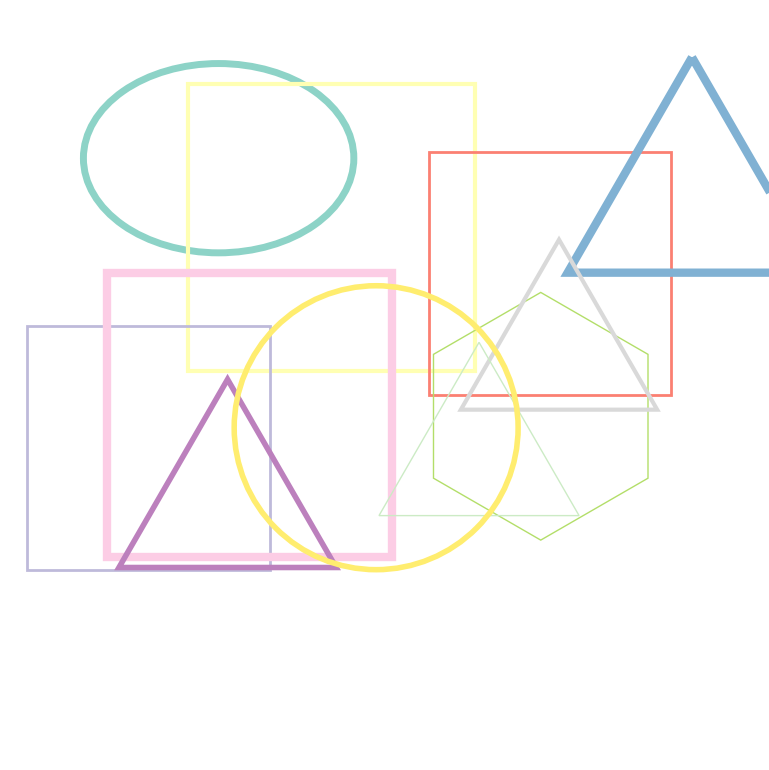[{"shape": "oval", "thickness": 2.5, "radius": 0.88, "center": [0.284, 0.795]}, {"shape": "square", "thickness": 1.5, "radius": 0.93, "center": [0.43, 0.704]}, {"shape": "square", "thickness": 1, "radius": 0.79, "center": [0.193, 0.418]}, {"shape": "square", "thickness": 1, "radius": 0.79, "center": [0.714, 0.645]}, {"shape": "triangle", "thickness": 3, "radius": 0.93, "center": [0.899, 0.739]}, {"shape": "hexagon", "thickness": 0.5, "radius": 0.8, "center": [0.702, 0.459]}, {"shape": "square", "thickness": 3, "radius": 0.92, "center": [0.324, 0.461]}, {"shape": "triangle", "thickness": 1.5, "radius": 0.74, "center": [0.726, 0.542]}, {"shape": "triangle", "thickness": 2, "radius": 0.81, "center": [0.296, 0.344]}, {"shape": "triangle", "thickness": 0.5, "radius": 0.75, "center": [0.622, 0.405]}, {"shape": "circle", "thickness": 2, "radius": 0.92, "center": [0.489, 0.445]}]